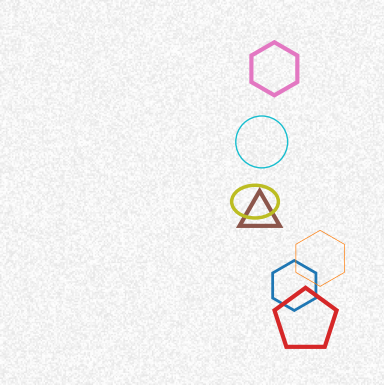[{"shape": "hexagon", "thickness": 2, "radius": 0.32, "center": [0.764, 0.258]}, {"shape": "hexagon", "thickness": 0.5, "radius": 0.36, "center": [0.832, 0.329]}, {"shape": "pentagon", "thickness": 3, "radius": 0.42, "center": [0.794, 0.168]}, {"shape": "triangle", "thickness": 3, "radius": 0.3, "center": [0.674, 0.444]}, {"shape": "hexagon", "thickness": 3, "radius": 0.34, "center": [0.713, 0.821]}, {"shape": "oval", "thickness": 2.5, "radius": 0.3, "center": [0.662, 0.476]}, {"shape": "circle", "thickness": 1, "radius": 0.34, "center": [0.68, 0.631]}]